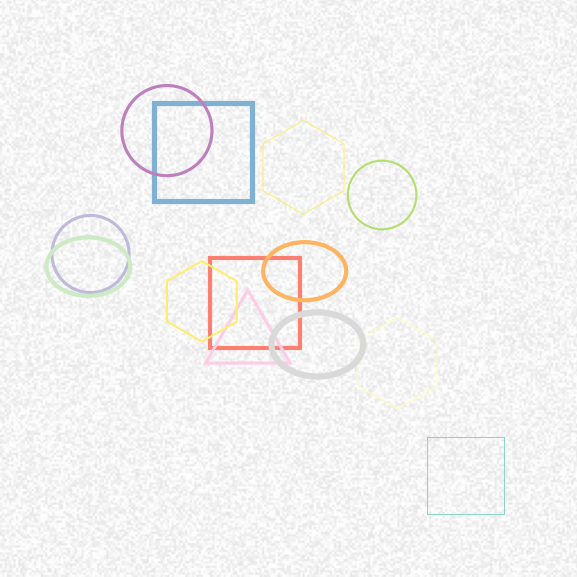[{"shape": "square", "thickness": 0.5, "radius": 0.33, "center": [0.806, 0.176]}, {"shape": "hexagon", "thickness": 0.5, "radius": 0.4, "center": [0.688, 0.371]}, {"shape": "circle", "thickness": 1.5, "radius": 0.33, "center": [0.157, 0.559]}, {"shape": "square", "thickness": 2, "radius": 0.39, "center": [0.441, 0.474]}, {"shape": "square", "thickness": 2.5, "radius": 0.42, "center": [0.352, 0.736]}, {"shape": "oval", "thickness": 2, "radius": 0.36, "center": [0.528, 0.53]}, {"shape": "circle", "thickness": 1, "radius": 0.3, "center": [0.662, 0.662]}, {"shape": "triangle", "thickness": 1.5, "radius": 0.42, "center": [0.429, 0.413]}, {"shape": "oval", "thickness": 3, "radius": 0.4, "center": [0.55, 0.403]}, {"shape": "circle", "thickness": 1.5, "radius": 0.39, "center": [0.289, 0.773]}, {"shape": "oval", "thickness": 2, "radius": 0.36, "center": [0.153, 0.538]}, {"shape": "hexagon", "thickness": 1, "radius": 0.35, "center": [0.35, 0.477]}, {"shape": "hexagon", "thickness": 0.5, "radius": 0.41, "center": [0.526, 0.709]}]